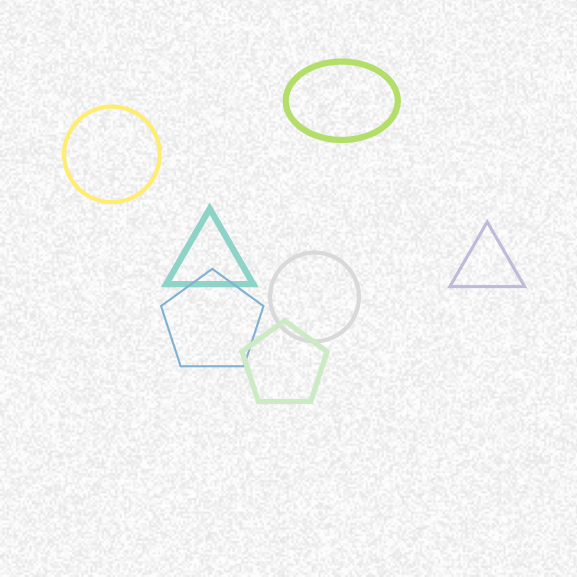[{"shape": "triangle", "thickness": 3, "radius": 0.44, "center": [0.363, 0.551]}, {"shape": "triangle", "thickness": 1.5, "radius": 0.37, "center": [0.844, 0.54]}, {"shape": "pentagon", "thickness": 1, "radius": 0.47, "center": [0.368, 0.44]}, {"shape": "oval", "thickness": 3, "radius": 0.49, "center": [0.592, 0.825]}, {"shape": "circle", "thickness": 2, "radius": 0.38, "center": [0.545, 0.485]}, {"shape": "pentagon", "thickness": 2.5, "radius": 0.39, "center": [0.493, 0.366]}, {"shape": "circle", "thickness": 2, "radius": 0.41, "center": [0.194, 0.732]}]